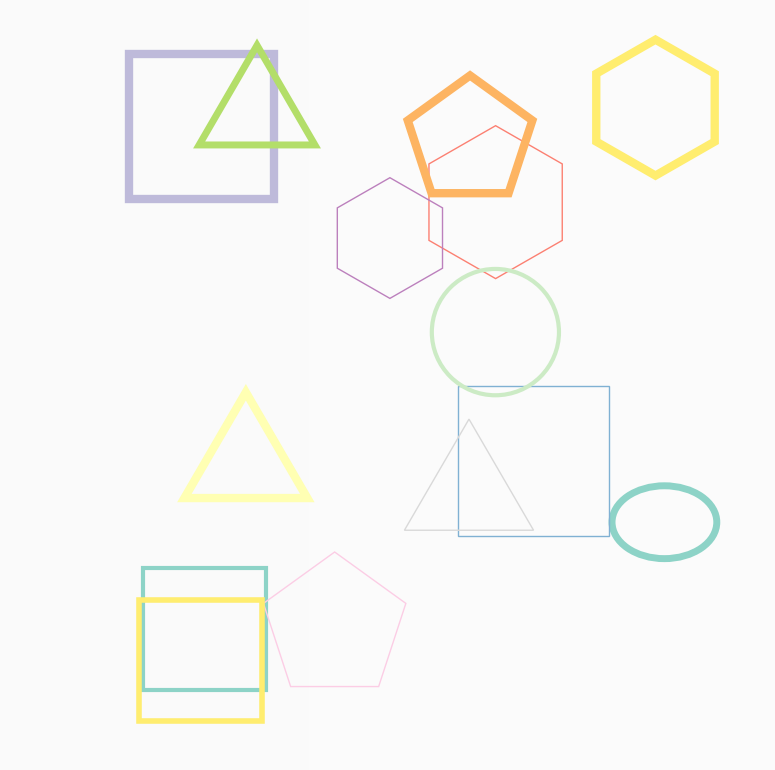[{"shape": "square", "thickness": 1.5, "radius": 0.39, "center": [0.264, 0.183]}, {"shape": "oval", "thickness": 2.5, "radius": 0.34, "center": [0.857, 0.322]}, {"shape": "triangle", "thickness": 3, "radius": 0.46, "center": [0.317, 0.399]}, {"shape": "square", "thickness": 3, "radius": 0.47, "center": [0.26, 0.835]}, {"shape": "hexagon", "thickness": 0.5, "radius": 0.5, "center": [0.639, 0.737]}, {"shape": "square", "thickness": 0.5, "radius": 0.49, "center": [0.688, 0.401]}, {"shape": "pentagon", "thickness": 3, "radius": 0.42, "center": [0.607, 0.817]}, {"shape": "triangle", "thickness": 2.5, "radius": 0.43, "center": [0.332, 0.855]}, {"shape": "pentagon", "thickness": 0.5, "radius": 0.48, "center": [0.432, 0.187]}, {"shape": "triangle", "thickness": 0.5, "radius": 0.48, "center": [0.605, 0.359]}, {"shape": "hexagon", "thickness": 0.5, "radius": 0.39, "center": [0.503, 0.691]}, {"shape": "circle", "thickness": 1.5, "radius": 0.41, "center": [0.639, 0.569]}, {"shape": "square", "thickness": 2, "radius": 0.39, "center": [0.259, 0.142]}, {"shape": "hexagon", "thickness": 3, "radius": 0.44, "center": [0.846, 0.86]}]